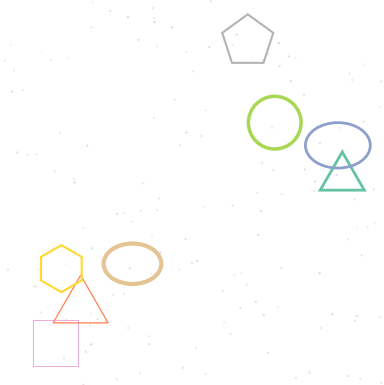[{"shape": "triangle", "thickness": 2, "radius": 0.33, "center": [0.889, 0.539]}, {"shape": "triangle", "thickness": 1, "radius": 0.41, "center": [0.209, 0.203]}, {"shape": "oval", "thickness": 2, "radius": 0.42, "center": [0.878, 0.622]}, {"shape": "square", "thickness": 0.5, "radius": 0.29, "center": [0.144, 0.109]}, {"shape": "circle", "thickness": 2.5, "radius": 0.34, "center": [0.714, 0.681]}, {"shape": "hexagon", "thickness": 1.5, "radius": 0.31, "center": [0.159, 0.302]}, {"shape": "oval", "thickness": 3, "radius": 0.37, "center": [0.344, 0.315]}, {"shape": "pentagon", "thickness": 1.5, "radius": 0.35, "center": [0.643, 0.893]}]